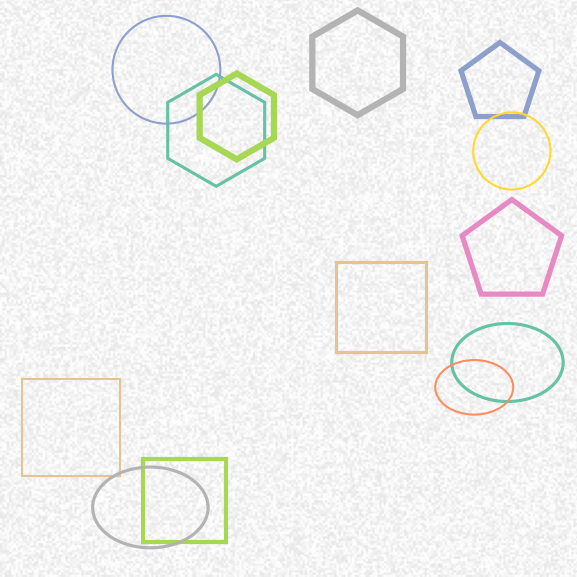[{"shape": "hexagon", "thickness": 1.5, "radius": 0.48, "center": [0.374, 0.773]}, {"shape": "oval", "thickness": 1.5, "radius": 0.48, "center": [0.879, 0.371]}, {"shape": "oval", "thickness": 1, "radius": 0.34, "center": [0.821, 0.328]}, {"shape": "pentagon", "thickness": 2.5, "radius": 0.35, "center": [0.866, 0.855]}, {"shape": "circle", "thickness": 1, "radius": 0.47, "center": [0.288, 0.878]}, {"shape": "pentagon", "thickness": 2.5, "radius": 0.45, "center": [0.886, 0.563]}, {"shape": "square", "thickness": 2, "radius": 0.36, "center": [0.32, 0.133]}, {"shape": "hexagon", "thickness": 3, "radius": 0.37, "center": [0.41, 0.798]}, {"shape": "circle", "thickness": 1, "radius": 0.33, "center": [0.886, 0.738]}, {"shape": "square", "thickness": 1, "radius": 0.42, "center": [0.123, 0.259]}, {"shape": "square", "thickness": 1.5, "radius": 0.39, "center": [0.66, 0.467]}, {"shape": "hexagon", "thickness": 3, "radius": 0.45, "center": [0.619, 0.89]}, {"shape": "oval", "thickness": 1.5, "radius": 0.5, "center": [0.26, 0.12]}]